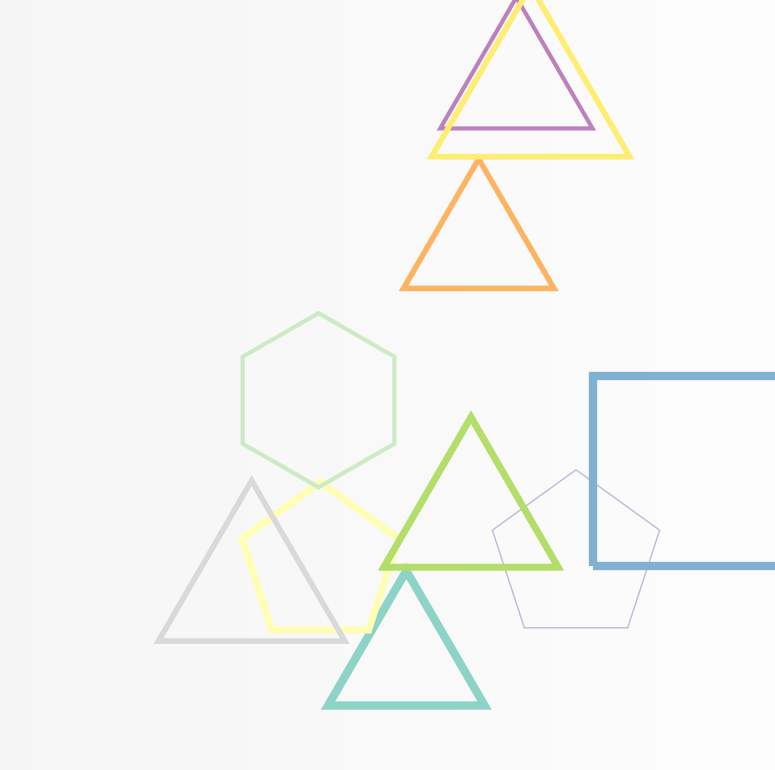[{"shape": "triangle", "thickness": 3, "radius": 0.58, "center": [0.524, 0.142]}, {"shape": "pentagon", "thickness": 2.5, "radius": 0.53, "center": [0.413, 0.268]}, {"shape": "pentagon", "thickness": 0.5, "radius": 0.57, "center": [0.743, 0.276]}, {"shape": "square", "thickness": 3, "radius": 0.62, "center": [0.889, 0.389]}, {"shape": "triangle", "thickness": 2, "radius": 0.56, "center": [0.618, 0.681]}, {"shape": "triangle", "thickness": 2.5, "radius": 0.65, "center": [0.608, 0.328]}, {"shape": "triangle", "thickness": 2, "radius": 0.69, "center": [0.325, 0.237]}, {"shape": "triangle", "thickness": 1.5, "radius": 0.57, "center": [0.666, 0.89]}, {"shape": "hexagon", "thickness": 1.5, "radius": 0.57, "center": [0.411, 0.48]}, {"shape": "triangle", "thickness": 2, "radius": 0.74, "center": [0.685, 0.87]}]